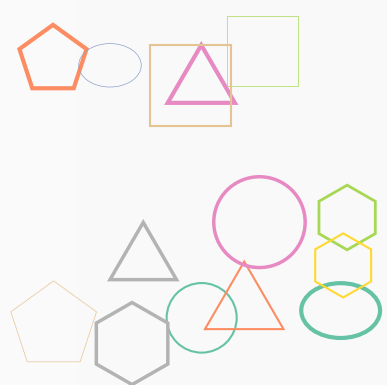[{"shape": "oval", "thickness": 3, "radius": 0.51, "center": [0.879, 0.193]}, {"shape": "circle", "thickness": 1.5, "radius": 0.45, "center": [0.52, 0.174]}, {"shape": "triangle", "thickness": 1.5, "radius": 0.59, "center": [0.63, 0.204]}, {"shape": "pentagon", "thickness": 3, "radius": 0.46, "center": [0.137, 0.844]}, {"shape": "oval", "thickness": 0.5, "radius": 0.4, "center": [0.284, 0.83]}, {"shape": "triangle", "thickness": 3, "radius": 0.5, "center": [0.519, 0.783]}, {"shape": "circle", "thickness": 2.5, "radius": 0.59, "center": [0.67, 0.423]}, {"shape": "square", "thickness": 0.5, "radius": 0.45, "center": [0.678, 0.868]}, {"shape": "hexagon", "thickness": 2, "radius": 0.42, "center": [0.896, 0.435]}, {"shape": "hexagon", "thickness": 1.5, "radius": 0.42, "center": [0.886, 0.311]}, {"shape": "pentagon", "thickness": 0.5, "radius": 0.58, "center": [0.139, 0.154]}, {"shape": "square", "thickness": 1.5, "radius": 0.52, "center": [0.492, 0.779]}, {"shape": "hexagon", "thickness": 2.5, "radius": 0.53, "center": [0.341, 0.108]}, {"shape": "triangle", "thickness": 2.5, "radius": 0.5, "center": [0.37, 0.323]}]